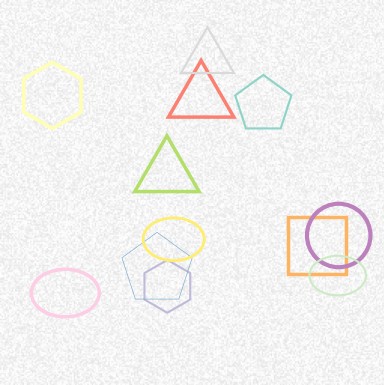[{"shape": "pentagon", "thickness": 1.5, "radius": 0.38, "center": [0.684, 0.729]}, {"shape": "hexagon", "thickness": 2.5, "radius": 0.43, "center": [0.136, 0.752]}, {"shape": "hexagon", "thickness": 1.5, "radius": 0.34, "center": [0.435, 0.256]}, {"shape": "triangle", "thickness": 2.5, "radius": 0.49, "center": [0.522, 0.745]}, {"shape": "pentagon", "thickness": 0.5, "radius": 0.48, "center": [0.408, 0.301]}, {"shape": "square", "thickness": 2.5, "radius": 0.37, "center": [0.824, 0.362]}, {"shape": "triangle", "thickness": 2.5, "radius": 0.48, "center": [0.434, 0.551]}, {"shape": "oval", "thickness": 2.5, "radius": 0.44, "center": [0.17, 0.239]}, {"shape": "triangle", "thickness": 1.5, "radius": 0.4, "center": [0.539, 0.85]}, {"shape": "circle", "thickness": 3, "radius": 0.41, "center": [0.88, 0.388]}, {"shape": "oval", "thickness": 1.5, "radius": 0.37, "center": [0.877, 0.284]}, {"shape": "oval", "thickness": 2, "radius": 0.4, "center": [0.451, 0.379]}]